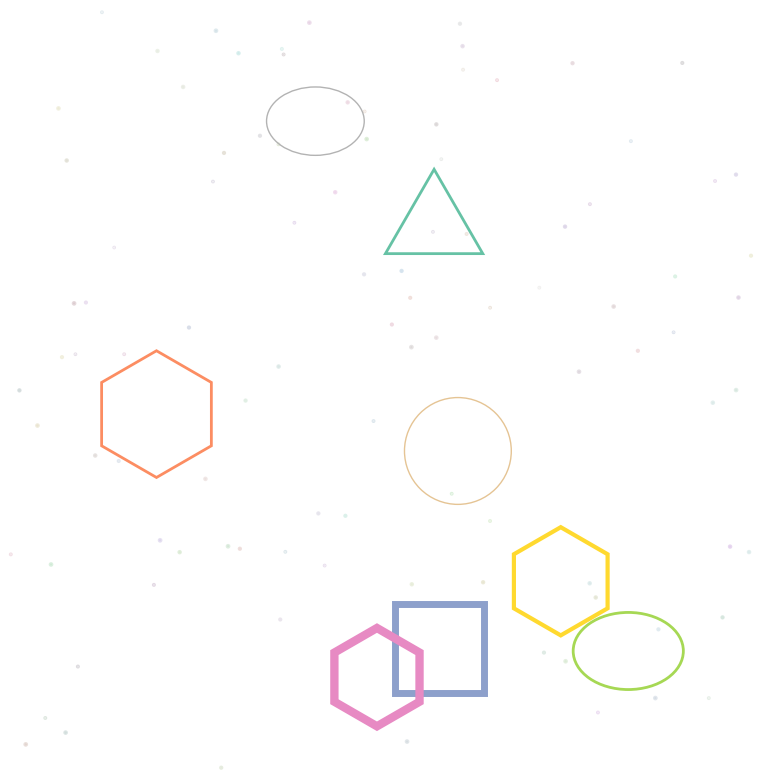[{"shape": "triangle", "thickness": 1, "radius": 0.36, "center": [0.564, 0.707]}, {"shape": "hexagon", "thickness": 1, "radius": 0.41, "center": [0.203, 0.462]}, {"shape": "square", "thickness": 2.5, "radius": 0.29, "center": [0.57, 0.158]}, {"shape": "hexagon", "thickness": 3, "radius": 0.32, "center": [0.49, 0.121]}, {"shape": "oval", "thickness": 1, "radius": 0.36, "center": [0.816, 0.155]}, {"shape": "hexagon", "thickness": 1.5, "radius": 0.35, "center": [0.728, 0.245]}, {"shape": "circle", "thickness": 0.5, "radius": 0.35, "center": [0.595, 0.414]}, {"shape": "oval", "thickness": 0.5, "radius": 0.32, "center": [0.41, 0.843]}]